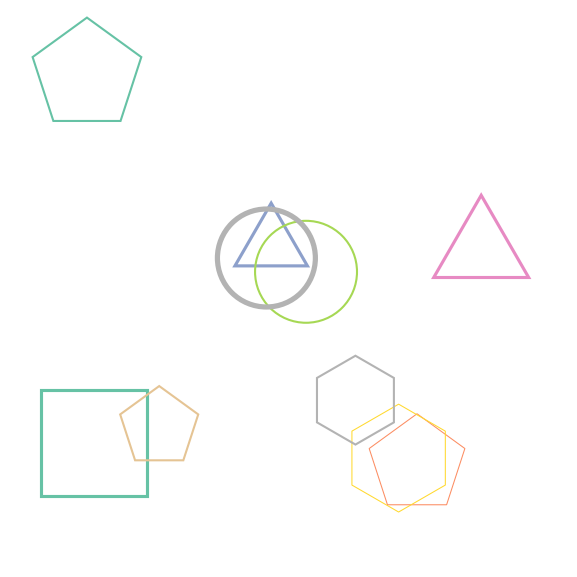[{"shape": "pentagon", "thickness": 1, "radius": 0.49, "center": [0.151, 0.87]}, {"shape": "square", "thickness": 1.5, "radius": 0.46, "center": [0.162, 0.232]}, {"shape": "pentagon", "thickness": 0.5, "radius": 0.44, "center": [0.722, 0.196]}, {"shape": "triangle", "thickness": 1.5, "radius": 0.36, "center": [0.47, 0.575]}, {"shape": "triangle", "thickness": 1.5, "radius": 0.47, "center": [0.833, 0.566]}, {"shape": "circle", "thickness": 1, "radius": 0.44, "center": [0.53, 0.529]}, {"shape": "hexagon", "thickness": 0.5, "radius": 0.47, "center": [0.69, 0.206]}, {"shape": "pentagon", "thickness": 1, "radius": 0.36, "center": [0.276, 0.26]}, {"shape": "circle", "thickness": 2.5, "radius": 0.42, "center": [0.461, 0.552]}, {"shape": "hexagon", "thickness": 1, "radius": 0.38, "center": [0.615, 0.306]}]